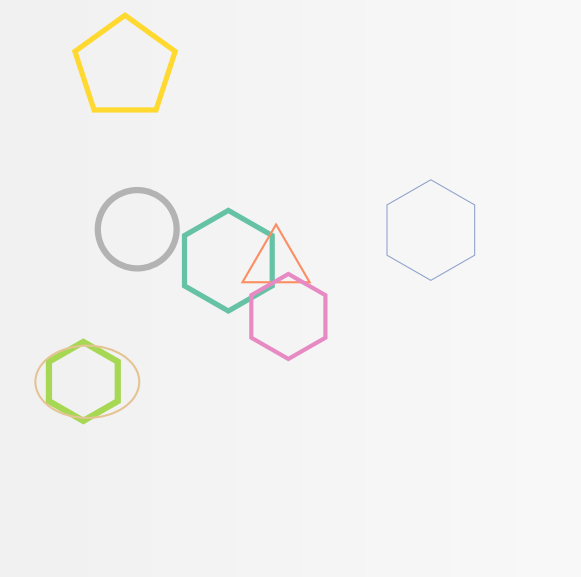[{"shape": "hexagon", "thickness": 2.5, "radius": 0.44, "center": [0.393, 0.548]}, {"shape": "triangle", "thickness": 1, "radius": 0.33, "center": [0.475, 0.544]}, {"shape": "hexagon", "thickness": 0.5, "radius": 0.44, "center": [0.741, 0.601]}, {"shape": "hexagon", "thickness": 2, "radius": 0.37, "center": [0.496, 0.451]}, {"shape": "hexagon", "thickness": 3, "radius": 0.34, "center": [0.143, 0.339]}, {"shape": "pentagon", "thickness": 2.5, "radius": 0.45, "center": [0.215, 0.882]}, {"shape": "oval", "thickness": 1, "radius": 0.45, "center": [0.15, 0.338]}, {"shape": "circle", "thickness": 3, "radius": 0.34, "center": [0.236, 0.602]}]